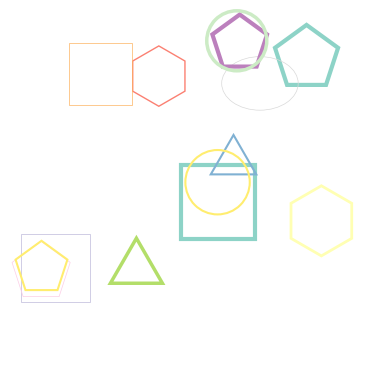[{"shape": "pentagon", "thickness": 3, "radius": 0.43, "center": [0.796, 0.849]}, {"shape": "square", "thickness": 3, "radius": 0.48, "center": [0.566, 0.475]}, {"shape": "hexagon", "thickness": 2, "radius": 0.46, "center": [0.835, 0.426]}, {"shape": "square", "thickness": 0.5, "radius": 0.44, "center": [0.144, 0.305]}, {"shape": "hexagon", "thickness": 1, "radius": 0.39, "center": [0.413, 0.802]}, {"shape": "triangle", "thickness": 1.5, "radius": 0.34, "center": [0.607, 0.581]}, {"shape": "square", "thickness": 0.5, "radius": 0.41, "center": [0.262, 0.808]}, {"shape": "triangle", "thickness": 2.5, "radius": 0.39, "center": [0.354, 0.303]}, {"shape": "pentagon", "thickness": 0.5, "radius": 0.4, "center": [0.107, 0.294]}, {"shape": "oval", "thickness": 0.5, "radius": 0.5, "center": [0.675, 0.783]}, {"shape": "pentagon", "thickness": 3, "radius": 0.37, "center": [0.623, 0.888]}, {"shape": "circle", "thickness": 2.5, "radius": 0.39, "center": [0.615, 0.894]}, {"shape": "circle", "thickness": 1.5, "radius": 0.42, "center": [0.565, 0.527]}, {"shape": "pentagon", "thickness": 1.5, "radius": 0.35, "center": [0.108, 0.304]}]